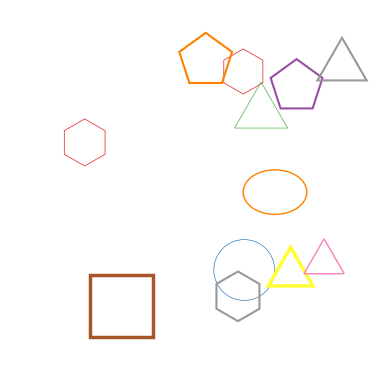[{"shape": "hexagon", "thickness": 0.5, "radius": 0.31, "center": [0.22, 0.63]}, {"shape": "hexagon", "thickness": 0.5, "radius": 0.29, "center": [0.632, 0.814]}, {"shape": "circle", "thickness": 0.5, "radius": 0.4, "center": [0.634, 0.299]}, {"shape": "triangle", "thickness": 0.5, "radius": 0.4, "center": [0.678, 0.707]}, {"shape": "pentagon", "thickness": 1.5, "radius": 0.35, "center": [0.77, 0.776]}, {"shape": "oval", "thickness": 1, "radius": 0.41, "center": [0.714, 0.501]}, {"shape": "pentagon", "thickness": 1.5, "radius": 0.36, "center": [0.534, 0.843]}, {"shape": "triangle", "thickness": 2.5, "radius": 0.33, "center": [0.755, 0.291]}, {"shape": "square", "thickness": 2.5, "radius": 0.41, "center": [0.315, 0.205]}, {"shape": "triangle", "thickness": 1, "radius": 0.3, "center": [0.842, 0.319]}, {"shape": "hexagon", "thickness": 1.5, "radius": 0.32, "center": [0.618, 0.23]}, {"shape": "triangle", "thickness": 1.5, "radius": 0.37, "center": [0.888, 0.828]}]